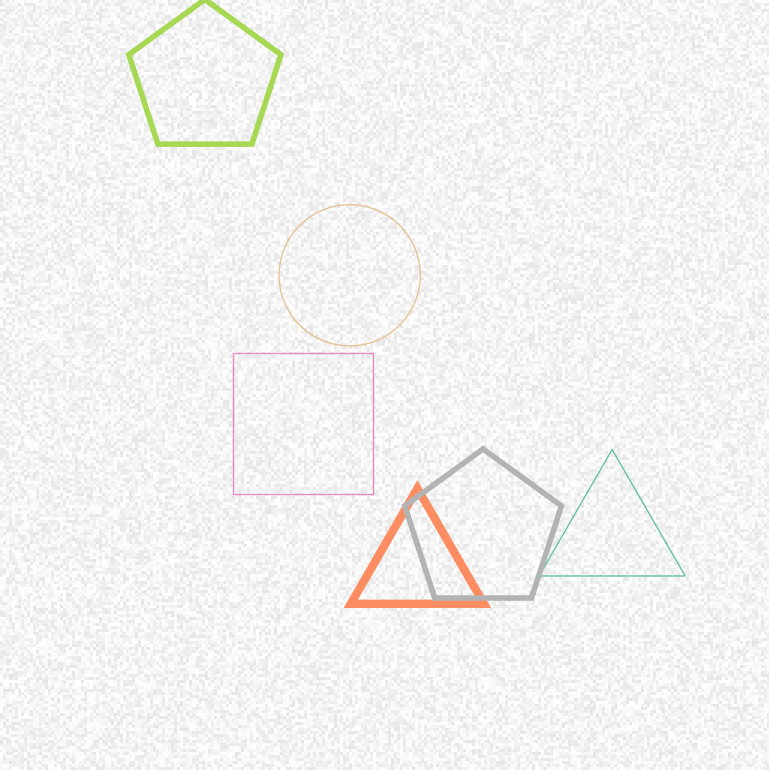[{"shape": "triangle", "thickness": 0.5, "radius": 0.55, "center": [0.795, 0.307]}, {"shape": "triangle", "thickness": 3, "radius": 0.5, "center": [0.542, 0.266]}, {"shape": "square", "thickness": 0.5, "radius": 0.46, "center": [0.393, 0.45]}, {"shape": "pentagon", "thickness": 2, "radius": 0.52, "center": [0.266, 0.897]}, {"shape": "circle", "thickness": 0.5, "radius": 0.46, "center": [0.454, 0.642]}, {"shape": "pentagon", "thickness": 2, "radius": 0.53, "center": [0.627, 0.31]}]